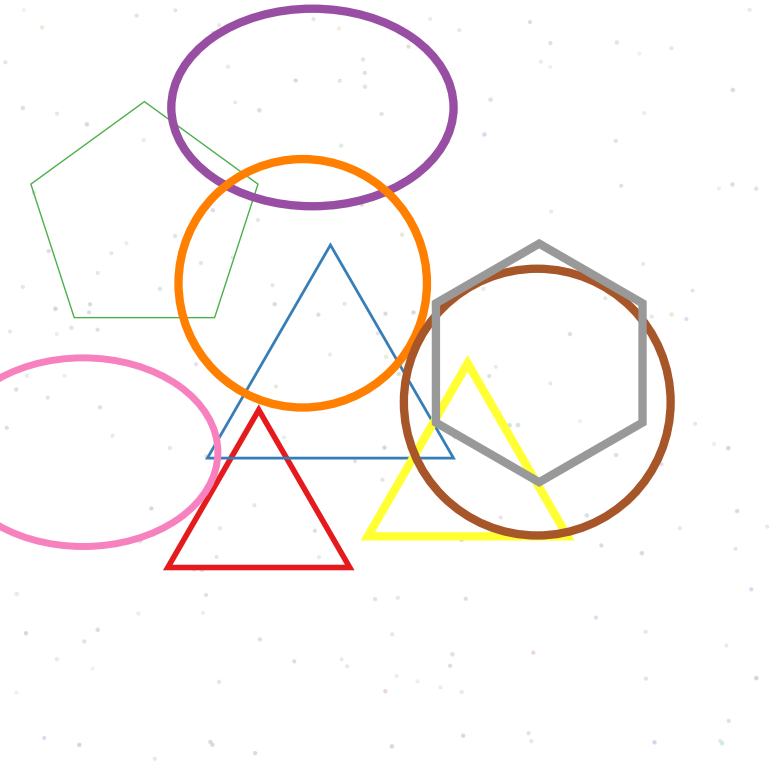[{"shape": "triangle", "thickness": 2, "radius": 0.68, "center": [0.336, 0.331]}, {"shape": "triangle", "thickness": 1, "radius": 0.92, "center": [0.429, 0.497]}, {"shape": "pentagon", "thickness": 0.5, "radius": 0.78, "center": [0.188, 0.713]}, {"shape": "oval", "thickness": 3, "radius": 0.92, "center": [0.406, 0.86]}, {"shape": "circle", "thickness": 3, "radius": 0.81, "center": [0.393, 0.632]}, {"shape": "triangle", "thickness": 3, "radius": 0.75, "center": [0.607, 0.378]}, {"shape": "circle", "thickness": 3, "radius": 0.87, "center": [0.698, 0.478]}, {"shape": "oval", "thickness": 2.5, "radius": 0.87, "center": [0.108, 0.413]}, {"shape": "hexagon", "thickness": 3, "radius": 0.77, "center": [0.7, 0.529]}]